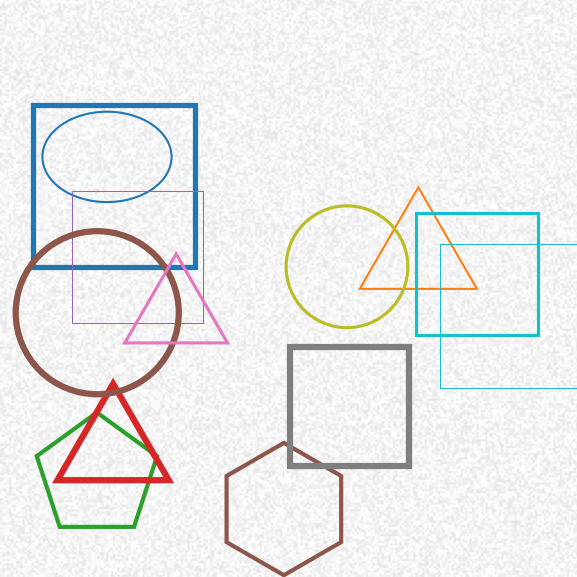[{"shape": "square", "thickness": 2.5, "radius": 0.7, "center": [0.197, 0.677]}, {"shape": "oval", "thickness": 1, "radius": 0.56, "center": [0.185, 0.727]}, {"shape": "triangle", "thickness": 1, "radius": 0.59, "center": [0.724, 0.558]}, {"shape": "pentagon", "thickness": 2, "radius": 0.55, "center": [0.168, 0.175]}, {"shape": "triangle", "thickness": 3, "radius": 0.56, "center": [0.196, 0.223]}, {"shape": "square", "thickness": 0.5, "radius": 0.57, "center": [0.238, 0.554]}, {"shape": "circle", "thickness": 3, "radius": 0.71, "center": [0.168, 0.458]}, {"shape": "hexagon", "thickness": 2, "radius": 0.57, "center": [0.492, 0.118]}, {"shape": "triangle", "thickness": 1.5, "radius": 0.51, "center": [0.305, 0.457]}, {"shape": "square", "thickness": 3, "radius": 0.51, "center": [0.606, 0.295]}, {"shape": "circle", "thickness": 1.5, "radius": 0.53, "center": [0.601, 0.537]}, {"shape": "square", "thickness": 0.5, "radius": 0.62, "center": [0.887, 0.453]}, {"shape": "square", "thickness": 1.5, "radius": 0.53, "center": [0.826, 0.524]}]